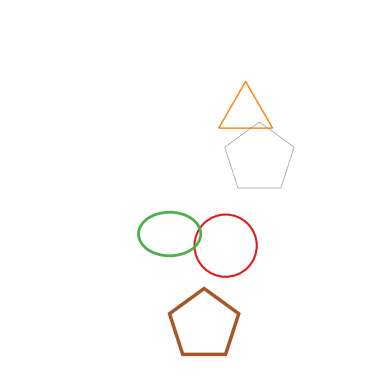[{"shape": "circle", "thickness": 1.5, "radius": 0.4, "center": [0.586, 0.362]}, {"shape": "oval", "thickness": 2, "radius": 0.4, "center": [0.441, 0.392]}, {"shape": "triangle", "thickness": 1, "radius": 0.4, "center": [0.638, 0.708]}, {"shape": "pentagon", "thickness": 2.5, "radius": 0.47, "center": [0.53, 0.156]}, {"shape": "pentagon", "thickness": 0.5, "radius": 0.47, "center": [0.674, 0.588]}]